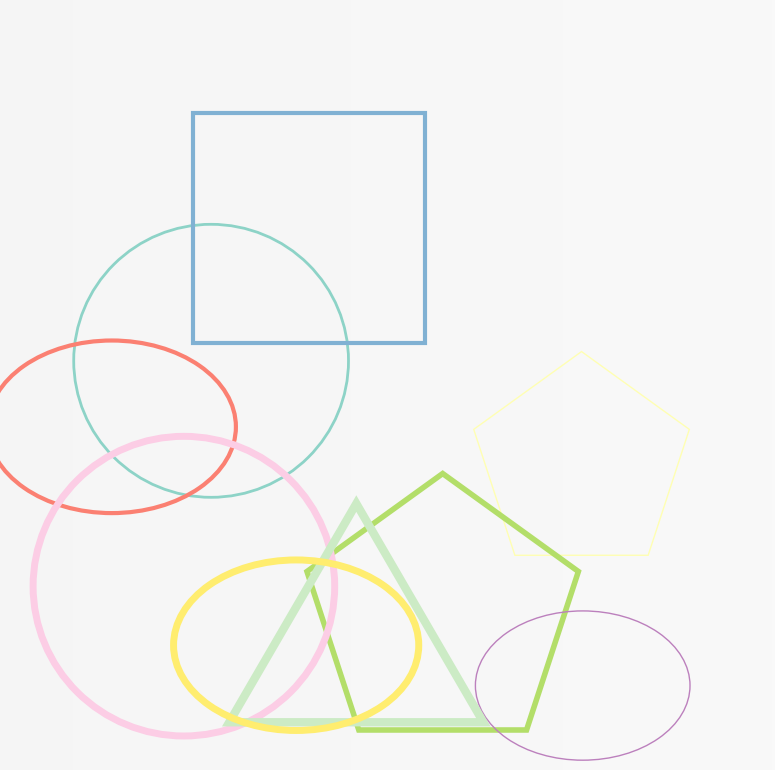[{"shape": "circle", "thickness": 1, "radius": 0.89, "center": [0.272, 0.531]}, {"shape": "pentagon", "thickness": 0.5, "radius": 0.73, "center": [0.75, 0.397]}, {"shape": "oval", "thickness": 1.5, "radius": 0.8, "center": [0.144, 0.446]}, {"shape": "square", "thickness": 1.5, "radius": 0.75, "center": [0.398, 0.704]}, {"shape": "pentagon", "thickness": 2, "radius": 0.92, "center": [0.571, 0.201]}, {"shape": "circle", "thickness": 2.5, "radius": 0.97, "center": [0.237, 0.239]}, {"shape": "oval", "thickness": 0.5, "radius": 0.69, "center": [0.752, 0.11]}, {"shape": "triangle", "thickness": 3, "radius": 0.95, "center": [0.46, 0.157]}, {"shape": "oval", "thickness": 2.5, "radius": 0.79, "center": [0.382, 0.162]}]